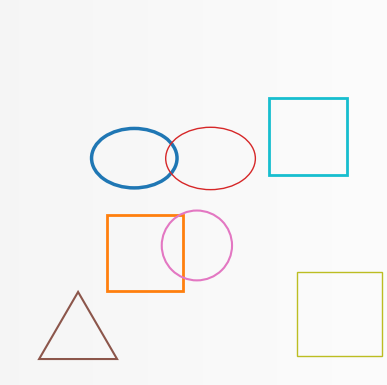[{"shape": "oval", "thickness": 2.5, "radius": 0.55, "center": [0.347, 0.589]}, {"shape": "square", "thickness": 2, "radius": 0.49, "center": [0.374, 0.343]}, {"shape": "oval", "thickness": 1, "radius": 0.58, "center": [0.543, 0.588]}, {"shape": "triangle", "thickness": 1.5, "radius": 0.58, "center": [0.201, 0.126]}, {"shape": "circle", "thickness": 1.5, "radius": 0.45, "center": [0.508, 0.362]}, {"shape": "square", "thickness": 1, "radius": 0.55, "center": [0.876, 0.185]}, {"shape": "square", "thickness": 2, "radius": 0.5, "center": [0.795, 0.646]}]